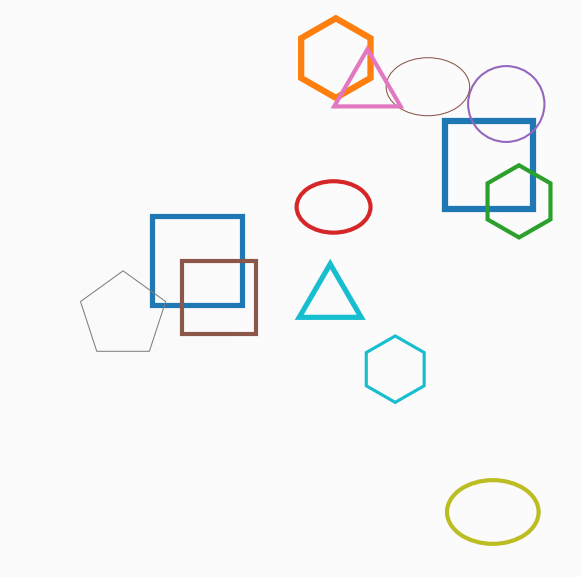[{"shape": "square", "thickness": 2.5, "radius": 0.39, "center": [0.34, 0.549]}, {"shape": "square", "thickness": 3, "radius": 0.38, "center": [0.842, 0.713]}, {"shape": "hexagon", "thickness": 3, "radius": 0.34, "center": [0.578, 0.899]}, {"shape": "hexagon", "thickness": 2, "radius": 0.31, "center": [0.893, 0.65]}, {"shape": "oval", "thickness": 2, "radius": 0.32, "center": [0.574, 0.641]}, {"shape": "circle", "thickness": 1, "radius": 0.33, "center": [0.871, 0.819]}, {"shape": "square", "thickness": 2, "radius": 0.32, "center": [0.376, 0.484]}, {"shape": "oval", "thickness": 0.5, "radius": 0.36, "center": [0.736, 0.849]}, {"shape": "triangle", "thickness": 2, "radius": 0.33, "center": [0.632, 0.848]}, {"shape": "pentagon", "thickness": 0.5, "radius": 0.39, "center": [0.212, 0.453]}, {"shape": "oval", "thickness": 2, "radius": 0.39, "center": [0.848, 0.113]}, {"shape": "hexagon", "thickness": 1.5, "radius": 0.29, "center": [0.68, 0.36]}, {"shape": "triangle", "thickness": 2.5, "radius": 0.31, "center": [0.568, 0.48]}]